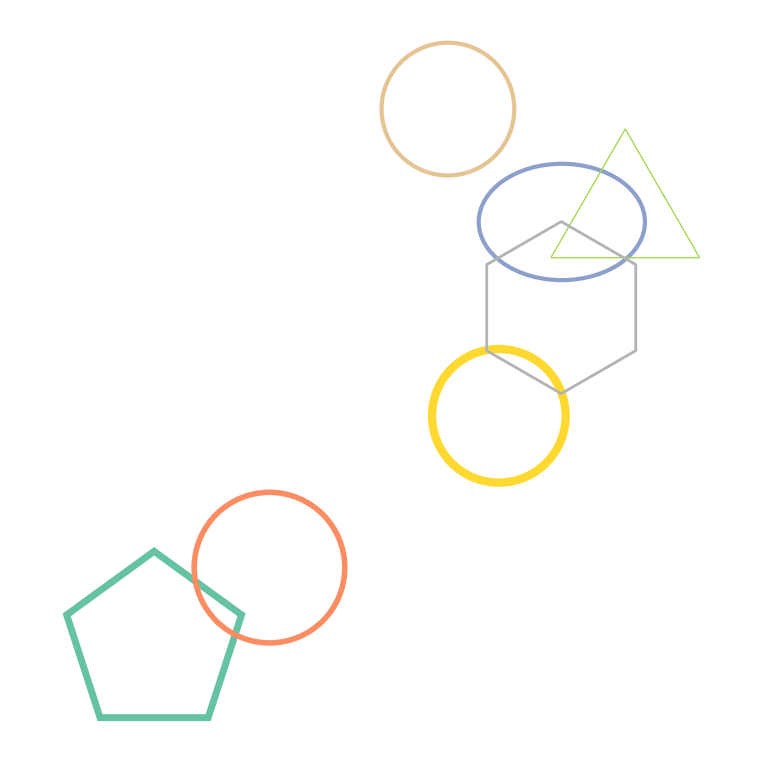[{"shape": "pentagon", "thickness": 2.5, "radius": 0.6, "center": [0.2, 0.165]}, {"shape": "circle", "thickness": 2, "radius": 0.49, "center": [0.35, 0.263]}, {"shape": "oval", "thickness": 1.5, "radius": 0.54, "center": [0.73, 0.712]}, {"shape": "triangle", "thickness": 0.5, "radius": 0.56, "center": [0.812, 0.721]}, {"shape": "circle", "thickness": 3, "radius": 0.43, "center": [0.648, 0.46]}, {"shape": "circle", "thickness": 1.5, "radius": 0.43, "center": [0.582, 0.858]}, {"shape": "hexagon", "thickness": 1, "radius": 0.56, "center": [0.729, 0.6]}]